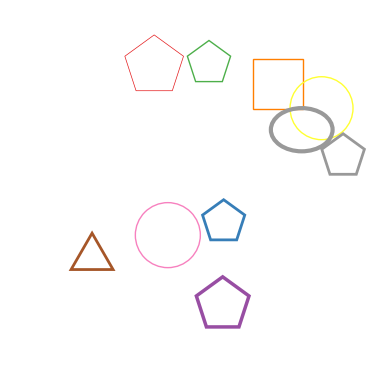[{"shape": "pentagon", "thickness": 0.5, "radius": 0.4, "center": [0.4, 0.829]}, {"shape": "pentagon", "thickness": 2, "radius": 0.29, "center": [0.581, 0.424]}, {"shape": "pentagon", "thickness": 1, "radius": 0.3, "center": [0.543, 0.836]}, {"shape": "pentagon", "thickness": 2.5, "radius": 0.36, "center": [0.578, 0.209]}, {"shape": "square", "thickness": 1, "radius": 0.33, "center": [0.723, 0.781]}, {"shape": "circle", "thickness": 1, "radius": 0.41, "center": [0.835, 0.719]}, {"shape": "triangle", "thickness": 2, "radius": 0.31, "center": [0.239, 0.331]}, {"shape": "circle", "thickness": 1, "radius": 0.42, "center": [0.436, 0.389]}, {"shape": "oval", "thickness": 3, "radius": 0.4, "center": [0.784, 0.663]}, {"shape": "pentagon", "thickness": 2, "radius": 0.29, "center": [0.891, 0.594]}]